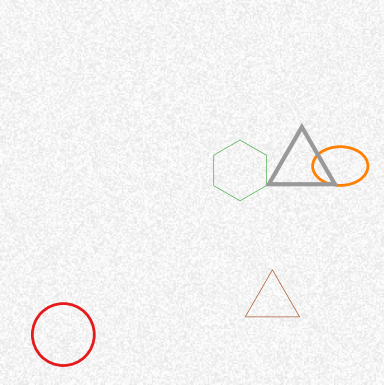[{"shape": "circle", "thickness": 2, "radius": 0.4, "center": [0.164, 0.131]}, {"shape": "hexagon", "thickness": 0.5, "radius": 0.39, "center": [0.623, 0.557]}, {"shape": "oval", "thickness": 2, "radius": 0.36, "center": [0.884, 0.569]}, {"shape": "triangle", "thickness": 0.5, "radius": 0.41, "center": [0.708, 0.218]}, {"shape": "triangle", "thickness": 3, "radius": 0.5, "center": [0.784, 0.571]}]